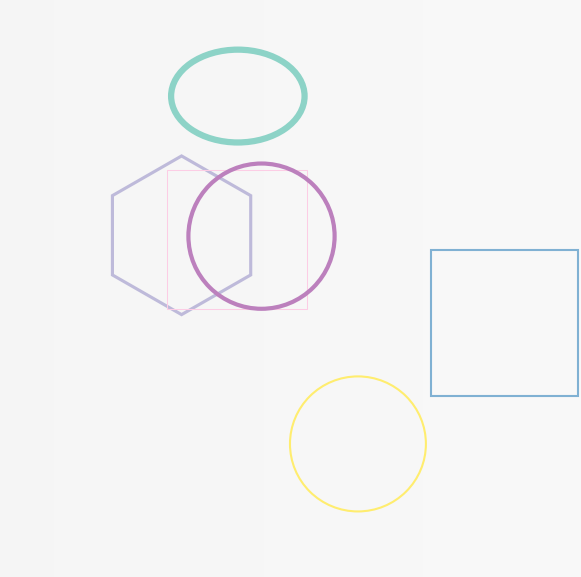[{"shape": "oval", "thickness": 3, "radius": 0.57, "center": [0.409, 0.833]}, {"shape": "hexagon", "thickness": 1.5, "radius": 0.69, "center": [0.312, 0.592]}, {"shape": "square", "thickness": 1, "radius": 0.63, "center": [0.868, 0.44]}, {"shape": "square", "thickness": 0.5, "radius": 0.6, "center": [0.408, 0.585]}, {"shape": "circle", "thickness": 2, "radius": 0.63, "center": [0.45, 0.59]}, {"shape": "circle", "thickness": 1, "radius": 0.58, "center": [0.616, 0.23]}]